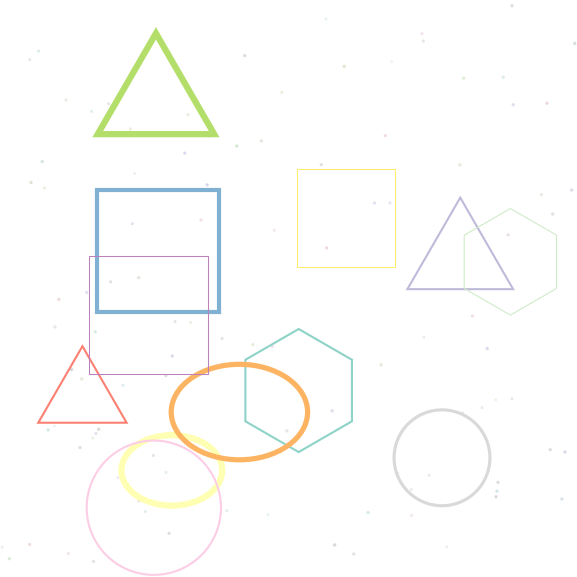[{"shape": "hexagon", "thickness": 1, "radius": 0.53, "center": [0.517, 0.323]}, {"shape": "oval", "thickness": 3, "radius": 0.44, "center": [0.298, 0.185]}, {"shape": "triangle", "thickness": 1, "radius": 0.53, "center": [0.797, 0.551]}, {"shape": "triangle", "thickness": 1, "radius": 0.44, "center": [0.143, 0.311]}, {"shape": "square", "thickness": 2, "radius": 0.53, "center": [0.274, 0.564]}, {"shape": "oval", "thickness": 2.5, "radius": 0.59, "center": [0.415, 0.286]}, {"shape": "triangle", "thickness": 3, "radius": 0.58, "center": [0.27, 0.825]}, {"shape": "circle", "thickness": 1, "radius": 0.58, "center": [0.266, 0.12]}, {"shape": "circle", "thickness": 1.5, "radius": 0.42, "center": [0.765, 0.206]}, {"shape": "square", "thickness": 0.5, "radius": 0.51, "center": [0.257, 0.454]}, {"shape": "hexagon", "thickness": 0.5, "radius": 0.46, "center": [0.884, 0.546]}, {"shape": "square", "thickness": 0.5, "radius": 0.42, "center": [0.599, 0.621]}]